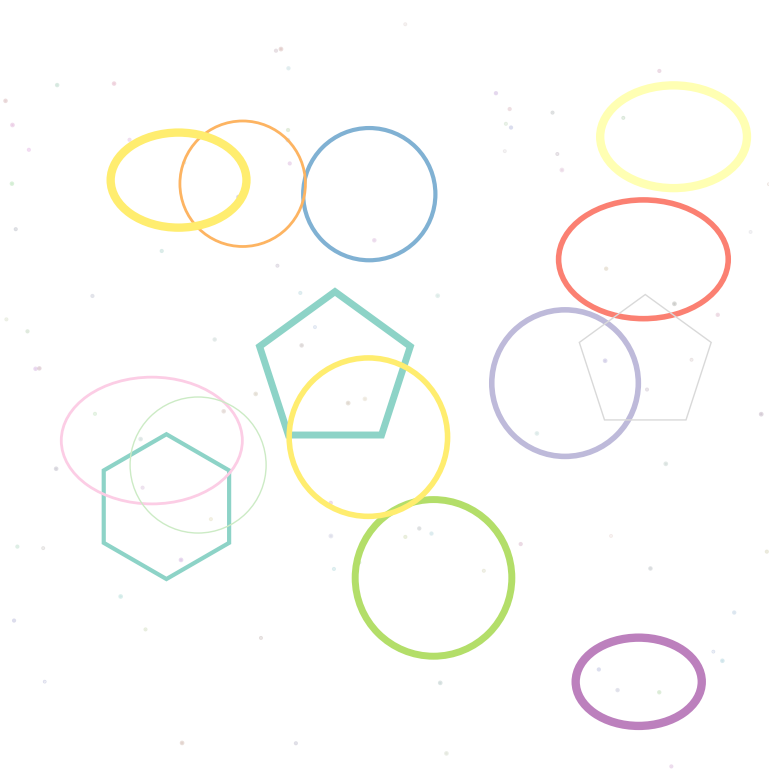[{"shape": "hexagon", "thickness": 1.5, "radius": 0.47, "center": [0.216, 0.342]}, {"shape": "pentagon", "thickness": 2.5, "radius": 0.51, "center": [0.435, 0.518]}, {"shape": "oval", "thickness": 3, "radius": 0.48, "center": [0.875, 0.822]}, {"shape": "circle", "thickness": 2, "radius": 0.48, "center": [0.734, 0.502]}, {"shape": "oval", "thickness": 2, "radius": 0.55, "center": [0.836, 0.663]}, {"shape": "circle", "thickness": 1.5, "radius": 0.43, "center": [0.48, 0.748]}, {"shape": "circle", "thickness": 1, "radius": 0.41, "center": [0.315, 0.761]}, {"shape": "circle", "thickness": 2.5, "radius": 0.51, "center": [0.563, 0.249]}, {"shape": "oval", "thickness": 1, "radius": 0.59, "center": [0.197, 0.428]}, {"shape": "pentagon", "thickness": 0.5, "radius": 0.45, "center": [0.838, 0.527]}, {"shape": "oval", "thickness": 3, "radius": 0.41, "center": [0.83, 0.115]}, {"shape": "circle", "thickness": 0.5, "radius": 0.44, "center": [0.257, 0.396]}, {"shape": "oval", "thickness": 3, "radius": 0.44, "center": [0.232, 0.766]}, {"shape": "circle", "thickness": 2, "radius": 0.51, "center": [0.478, 0.432]}]